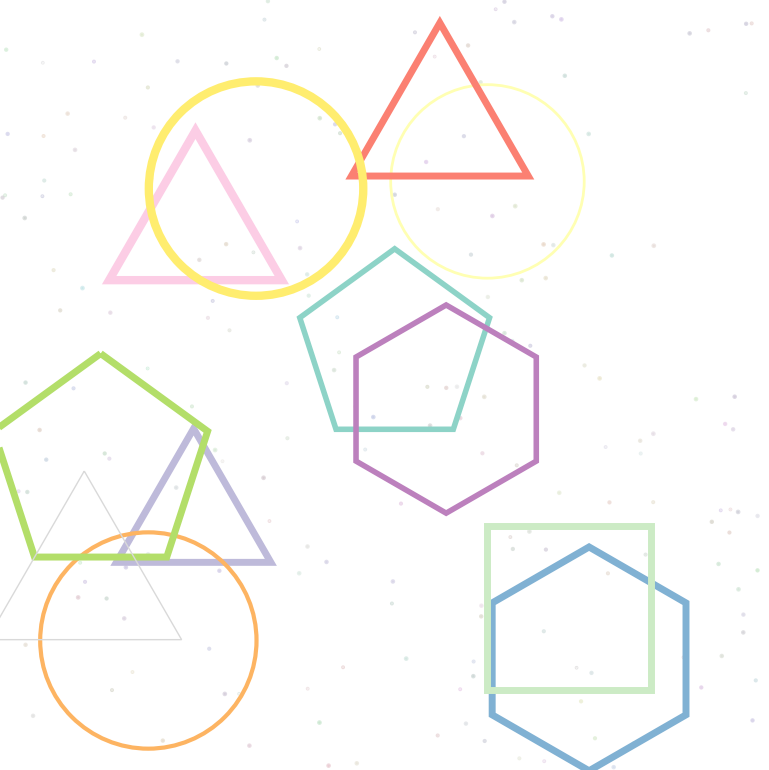[{"shape": "pentagon", "thickness": 2, "radius": 0.65, "center": [0.513, 0.547]}, {"shape": "circle", "thickness": 1, "radius": 0.63, "center": [0.633, 0.764]}, {"shape": "triangle", "thickness": 2.5, "radius": 0.58, "center": [0.251, 0.328]}, {"shape": "triangle", "thickness": 2.5, "radius": 0.66, "center": [0.571, 0.838]}, {"shape": "hexagon", "thickness": 2.5, "radius": 0.73, "center": [0.765, 0.144]}, {"shape": "circle", "thickness": 1.5, "radius": 0.7, "center": [0.193, 0.168]}, {"shape": "pentagon", "thickness": 2.5, "radius": 0.73, "center": [0.131, 0.395]}, {"shape": "triangle", "thickness": 3, "radius": 0.65, "center": [0.254, 0.701]}, {"shape": "triangle", "thickness": 0.5, "radius": 0.73, "center": [0.109, 0.242]}, {"shape": "hexagon", "thickness": 2, "radius": 0.68, "center": [0.579, 0.469]}, {"shape": "square", "thickness": 2.5, "radius": 0.53, "center": [0.739, 0.211]}, {"shape": "circle", "thickness": 3, "radius": 0.7, "center": [0.333, 0.755]}]